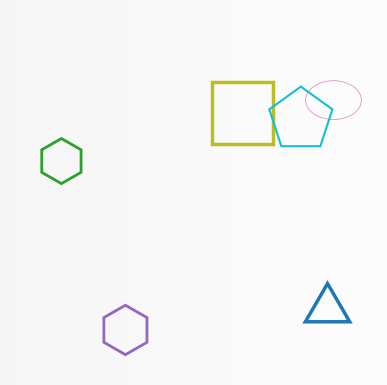[{"shape": "triangle", "thickness": 2.5, "radius": 0.33, "center": [0.845, 0.197]}, {"shape": "hexagon", "thickness": 2, "radius": 0.29, "center": [0.158, 0.582]}, {"shape": "hexagon", "thickness": 2, "radius": 0.32, "center": [0.324, 0.143]}, {"shape": "oval", "thickness": 0.5, "radius": 0.36, "center": [0.861, 0.74]}, {"shape": "square", "thickness": 2.5, "radius": 0.4, "center": [0.626, 0.707]}, {"shape": "pentagon", "thickness": 1.5, "radius": 0.43, "center": [0.776, 0.689]}]